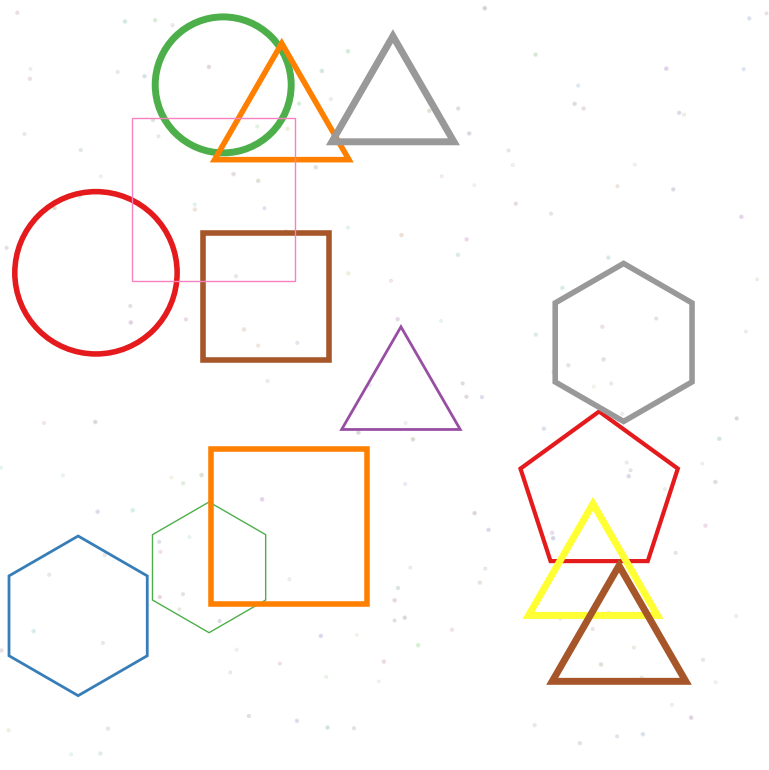[{"shape": "pentagon", "thickness": 1.5, "radius": 0.54, "center": [0.778, 0.358]}, {"shape": "circle", "thickness": 2, "radius": 0.53, "center": [0.125, 0.646]}, {"shape": "hexagon", "thickness": 1, "radius": 0.52, "center": [0.101, 0.2]}, {"shape": "hexagon", "thickness": 0.5, "radius": 0.42, "center": [0.272, 0.263]}, {"shape": "circle", "thickness": 2.5, "radius": 0.44, "center": [0.29, 0.89]}, {"shape": "triangle", "thickness": 1, "radius": 0.44, "center": [0.521, 0.487]}, {"shape": "square", "thickness": 2, "radius": 0.5, "center": [0.375, 0.316]}, {"shape": "triangle", "thickness": 2, "radius": 0.5, "center": [0.366, 0.843]}, {"shape": "triangle", "thickness": 2.5, "radius": 0.48, "center": [0.77, 0.249]}, {"shape": "triangle", "thickness": 2.5, "radius": 0.5, "center": [0.804, 0.165]}, {"shape": "square", "thickness": 2, "radius": 0.41, "center": [0.345, 0.615]}, {"shape": "square", "thickness": 0.5, "radius": 0.53, "center": [0.277, 0.741]}, {"shape": "triangle", "thickness": 2.5, "radius": 0.46, "center": [0.51, 0.862]}, {"shape": "hexagon", "thickness": 2, "radius": 0.51, "center": [0.81, 0.555]}]